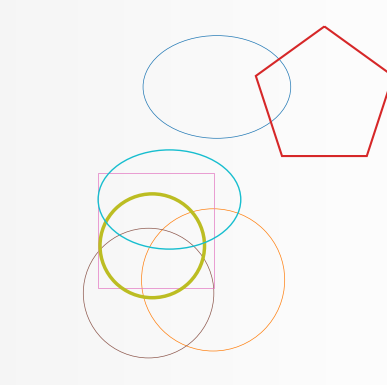[{"shape": "oval", "thickness": 0.5, "radius": 0.95, "center": [0.56, 0.774]}, {"shape": "circle", "thickness": 0.5, "radius": 0.92, "center": [0.55, 0.273]}, {"shape": "pentagon", "thickness": 1.5, "radius": 0.93, "center": [0.837, 0.745]}, {"shape": "circle", "thickness": 0.5, "radius": 0.84, "center": [0.383, 0.239]}, {"shape": "square", "thickness": 0.5, "radius": 0.75, "center": [0.402, 0.402]}, {"shape": "circle", "thickness": 2.5, "radius": 0.67, "center": [0.393, 0.362]}, {"shape": "oval", "thickness": 1, "radius": 0.92, "center": [0.437, 0.482]}]